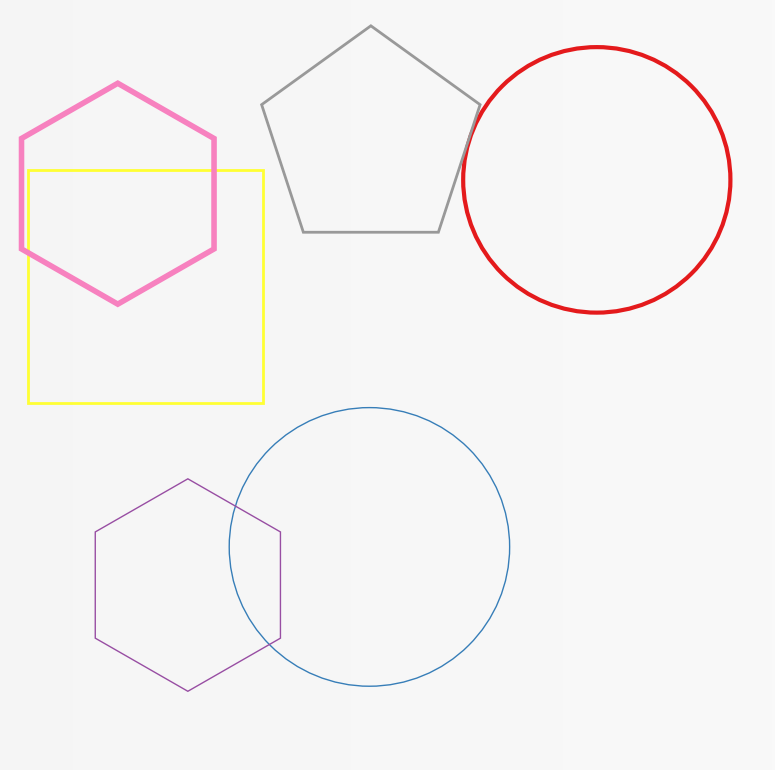[{"shape": "circle", "thickness": 1.5, "radius": 0.86, "center": [0.77, 0.766]}, {"shape": "circle", "thickness": 0.5, "radius": 0.9, "center": [0.477, 0.29]}, {"shape": "hexagon", "thickness": 0.5, "radius": 0.69, "center": [0.242, 0.24]}, {"shape": "square", "thickness": 1, "radius": 0.76, "center": [0.188, 0.628]}, {"shape": "hexagon", "thickness": 2, "radius": 0.72, "center": [0.152, 0.748]}, {"shape": "pentagon", "thickness": 1, "radius": 0.74, "center": [0.479, 0.818]}]